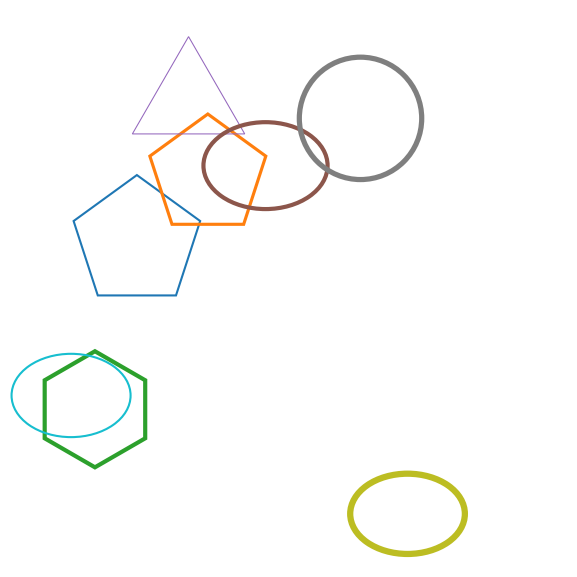[{"shape": "pentagon", "thickness": 1, "radius": 0.58, "center": [0.237, 0.581]}, {"shape": "pentagon", "thickness": 1.5, "radius": 0.53, "center": [0.36, 0.696]}, {"shape": "hexagon", "thickness": 2, "radius": 0.5, "center": [0.164, 0.29]}, {"shape": "triangle", "thickness": 0.5, "radius": 0.56, "center": [0.326, 0.823]}, {"shape": "oval", "thickness": 2, "radius": 0.54, "center": [0.46, 0.712]}, {"shape": "circle", "thickness": 2.5, "radius": 0.53, "center": [0.624, 0.794]}, {"shape": "oval", "thickness": 3, "radius": 0.5, "center": [0.706, 0.109]}, {"shape": "oval", "thickness": 1, "radius": 0.52, "center": [0.123, 0.314]}]